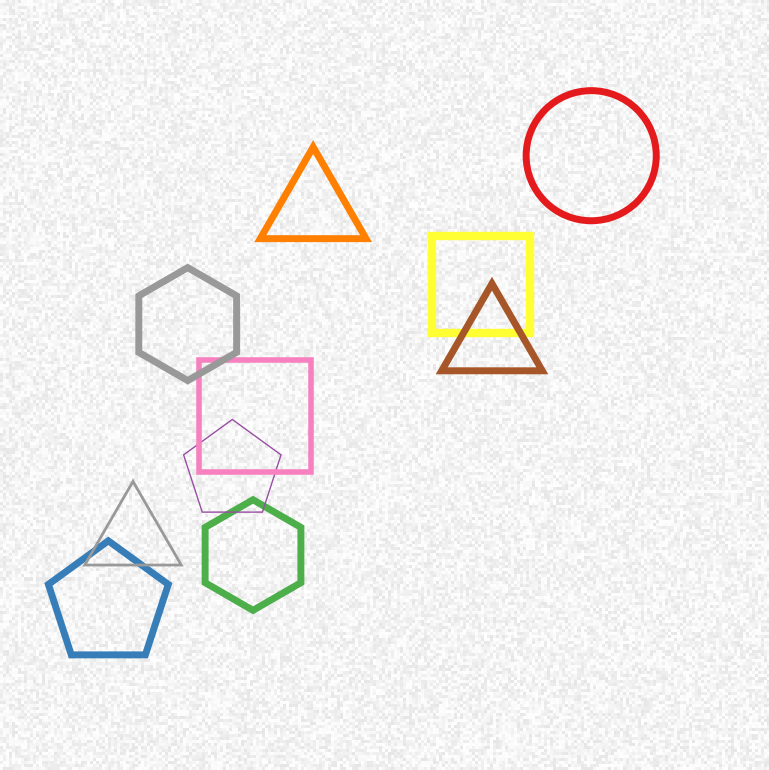[{"shape": "circle", "thickness": 2.5, "radius": 0.42, "center": [0.768, 0.798]}, {"shape": "pentagon", "thickness": 2.5, "radius": 0.41, "center": [0.141, 0.216]}, {"shape": "hexagon", "thickness": 2.5, "radius": 0.36, "center": [0.329, 0.279]}, {"shape": "pentagon", "thickness": 0.5, "radius": 0.33, "center": [0.302, 0.389]}, {"shape": "triangle", "thickness": 2.5, "radius": 0.4, "center": [0.407, 0.73]}, {"shape": "square", "thickness": 3, "radius": 0.32, "center": [0.625, 0.631]}, {"shape": "triangle", "thickness": 2.5, "radius": 0.38, "center": [0.639, 0.556]}, {"shape": "square", "thickness": 2, "radius": 0.36, "center": [0.331, 0.459]}, {"shape": "triangle", "thickness": 1, "radius": 0.36, "center": [0.173, 0.302]}, {"shape": "hexagon", "thickness": 2.5, "radius": 0.37, "center": [0.244, 0.579]}]